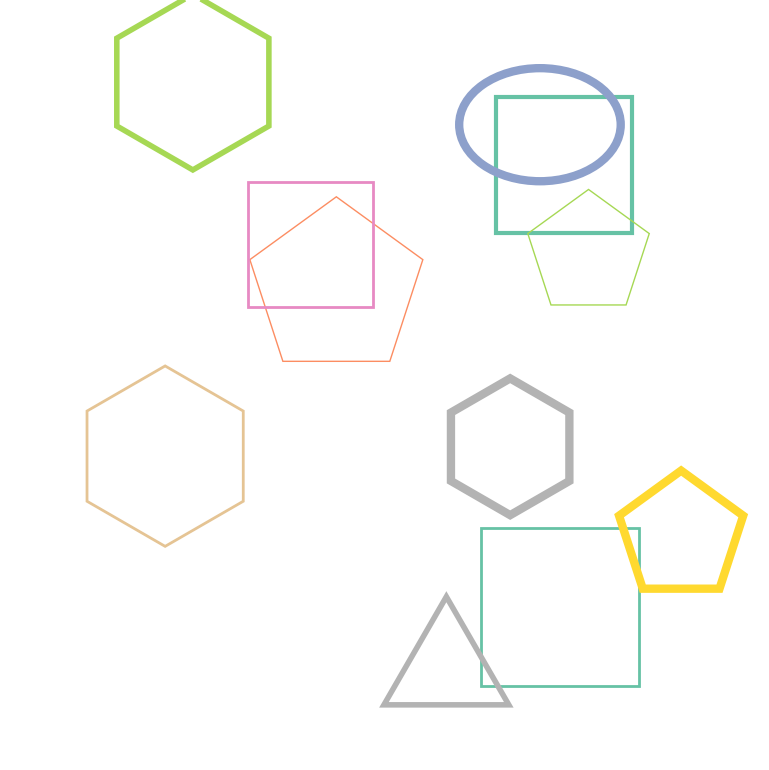[{"shape": "square", "thickness": 1, "radius": 0.51, "center": [0.727, 0.211]}, {"shape": "square", "thickness": 1.5, "radius": 0.44, "center": [0.732, 0.786]}, {"shape": "pentagon", "thickness": 0.5, "radius": 0.59, "center": [0.437, 0.626]}, {"shape": "oval", "thickness": 3, "radius": 0.52, "center": [0.701, 0.838]}, {"shape": "square", "thickness": 1, "radius": 0.41, "center": [0.403, 0.682]}, {"shape": "hexagon", "thickness": 2, "radius": 0.57, "center": [0.25, 0.893]}, {"shape": "pentagon", "thickness": 0.5, "radius": 0.41, "center": [0.764, 0.671]}, {"shape": "pentagon", "thickness": 3, "radius": 0.42, "center": [0.885, 0.304]}, {"shape": "hexagon", "thickness": 1, "radius": 0.59, "center": [0.214, 0.408]}, {"shape": "hexagon", "thickness": 3, "radius": 0.44, "center": [0.663, 0.42]}, {"shape": "triangle", "thickness": 2, "radius": 0.47, "center": [0.58, 0.131]}]